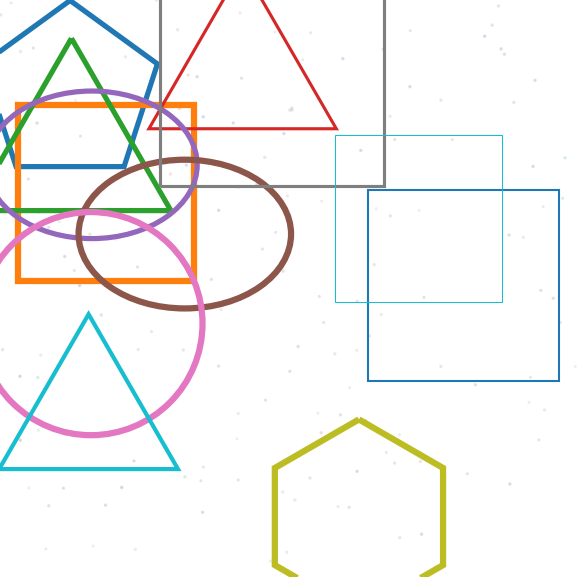[{"shape": "pentagon", "thickness": 2.5, "radius": 0.8, "center": [0.121, 0.839]}, {"shape": "square", "thickness": 1, "radius": 0.82, "center": [0.803, 0.505]}, {"shape": "square", "thickness": 3, "radius": 0.76, "center": [0.184, 0.665]}, {"shape": "triangle", "thickness": 2.5, "radius": 0.99, "center": [0.124, 0.734]}, {"shape": "triangle", "thickness": 1.5, "radius": 0.94, "center": [0.42, 0.87]}, {"shape": "oval", "thickness": 2.5, "radius": 0.91, "center": [0.159, 0.714]}, {"shape": "oval", "thickness": 3, "radius": 0.92, "center": [0.32, 0.594]}, {"shape": "circle", "thickness": 3, "radius": 0.97, "center": [0.157, 0.439]}, {"shape": "square", "thickness": 1.5, "radius": 0.97, "center": [0.472, 0.871]}, {"shape": "hexagon", "thickness": 3, "radius": 0.84, "center": [0.622, 0.105]}, {"shape": "triangle", "thickness": 2, "radius": 0.89, "center": [0.153, 0.276]}, {"shape": "square", "thickness": 0.5, "radius": 0.72, "center": [0.724, 0.621]}]